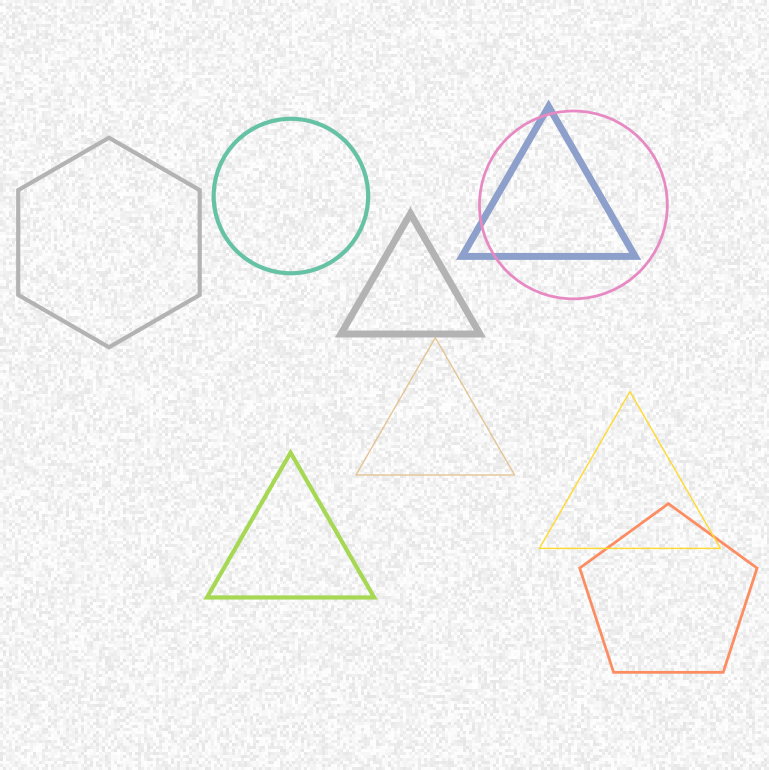[{"shape": "circle", "thickness": 1.5, "radius": 0.5, "center": [0.378, 0.745]}, {"shape": "pentagon", "thickness": 1, "radius": 0.61, "center": [0.868, 0.225]}, {"shape": "triangle", "thickness": 2.5, "radius": 0.65, "center": [0.712, 0.732]}, {"shape": "circle", "thickness": 1, "radius": 0.61, "center": [0.745, 0.734]}, {"shape": "triangle", "thickness": 1.5, "radius": 0.63, "center": [0.377, 0.287]}, {"shape": "triangle", "thickness": 0.5, "radius": 0.68, "center": [0.818, 0.356]}, {"shape": "triangle", "thickness": 0.5, "radius": 0.59, "center": [0.565, 0.443]}, {"shape": "triangle", "thickness": 2.5, "radius": 0.52, "center": [0.533, 0.618]}, {"shape": "hexagon", "thickness": 1.5, "radius": 0.68, "center": [0.142, 0.685]}]